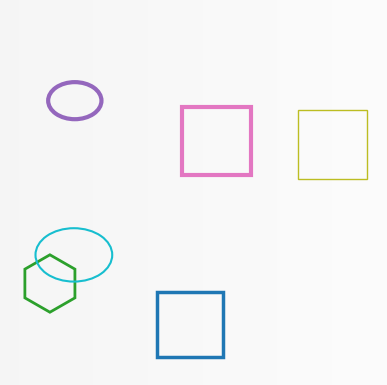[{"shape": "square", "thickness": 2.5, "radius": 0.42, "center": [0.491, 0.157]}, {"shape": "hexagon", "thickness": 2, "radius": 0.37, "center": [0.129, 0.264]}, {"shape": "oval", "thickness": 3, "radius": 0.34, "center": [0.193, 0.739]}, {"shape": "square", "thickness": 3, "radius": 0.44, "center": [0.559, 0.635]}, {"shape": "square", "thickness": 1, "radius": 0.45, "center": [0.858, 0.624]}, {"shape": "oval", "thickness": 1.5, "radius": 0.5, "center": [0.191, 0.338]}]